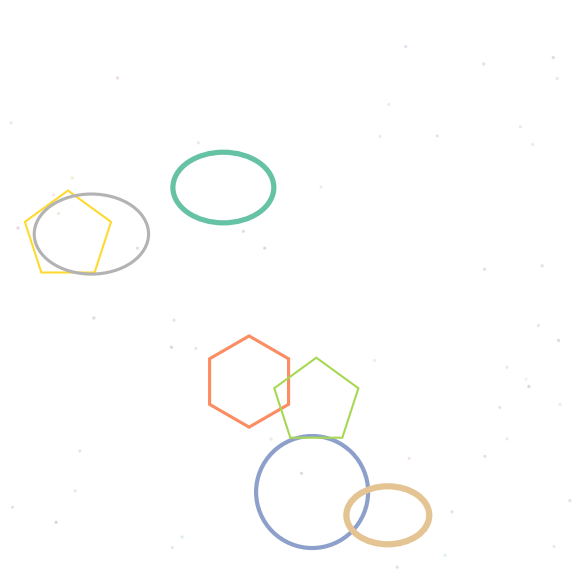[{"shape": "oval", "thickness": 2.5, "radius": 0.44, "center": [0.387, 0.674]}, {"shape": "hexagon", "thickness": 1.5, "radius": 0.39, "center": [0.431, 0.338]}, {"shape": "circle", "thickness": 2, "radius": 0.48, "center": [0.54, 0.147]}, {"shape": "pentagon", "thickness": 1, "radius": 0.38, "center": [0.548, 0.303]}, {"shape": "pentagon", "thickness": 1, "radius": 0.39, "center": [0.118, 0.591]}, {"shape": "oval", "thickness": 3, "radius": 0.36, "center": [0.672, 0.107]}, {"shape": "oval", "thickness": 1.5, "radius": 0.5, "center": [0.158, 0.594]}]